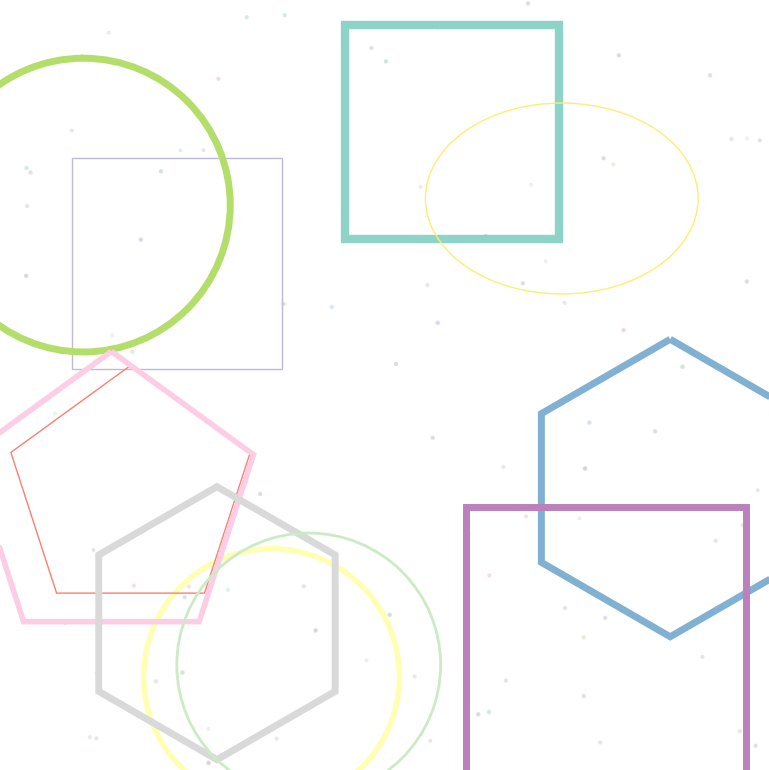[{"shape": "square", "thickness": 3, "radius": 0.7, "center": [0.587, 0.829]}, {"shape": "circle", "thickness": 2, "radius": 0.83, "center": [0.353, 0.121]}, {"shape": "square", "thickness": 0.5, "radius": 0.68, "center": [0.23, 0.657]}, {"shape": "pentagon", "thickness": 0.5, "radius": 0.82, "center": [0.17, 0.362]}, {"shape": "hexagon", "thickness": 2.5, "radius": 0.97, "center": [0.87, 0.366]}, {"shape": "circle", "thickness": 2.5, "radius": 0.95, "center": [0.108, 0.734]}, {"shape": "pentagon", "thickness": 2, "radius": 0.97, "center": [0.145, 0.35]}, {"shape": "hexagon", "thickness": 2.5, "radius": 0.89, "center": [0.282, 0.191]}, {"shape": "square", "thickness": 2.5, "radius": 0.91, "center": [0.787, 0.159]}, {"shape": "circle", "thickness": 1, "radius": 0.86, "center": [0.401, 0.136]}, {"shape": "oval", "thickness": 0.5, "radius": 0.89, "center": [0.73, 0.742]}]